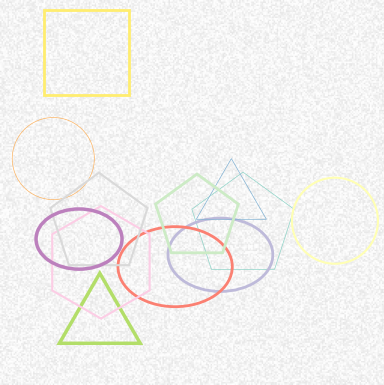[{"shape": "pentagon", "thickness": 0.5, "radius": 0.7, "center": [0.631, 0.413]}, {"shape": "circle", "thickness": 1.5, "radius": 0.56, "center": [0.87, 0.427]}, {"shape": "oval", "thickness": 2, "radius": 0.68, "center": [0.573, 0.338]}, {"shape": "oval", "thickness": 2, "radius": 0.74, "center": [0.455, 0.307]}, {"shape": "triangle", "thickness": 0.5, "radius": 0.53, "center": [0.601, 0.483]}, {"shape": "circle", "thickness": 0.5, "radius": 0.53, "center": [0.138, 0.588]}, {"shape": "triangle", "thickness": 2.5, "radius": 0.61, "center": [0.259, 0.169]}, {"shape": "hexagon", "thickness": 1.5, "radius": 0.73, "center": [0.262, 0.319]}, {"shape": "pentagon", "thickness": 1.5, "radius": 0.66, "center": [0.257, 0.419]}, {"shape": "oval", "thickness": 2.5, "radius": 0.56, "center": [0.205, 0.379]}, {"shape": "pentagon", "thickness": 2, "radius": 0.57, "center": [0.512, 0.435]}, {"shape": "square", "thickness": 2, "radius": 0.55, "center": [0.224, 0.863]}]